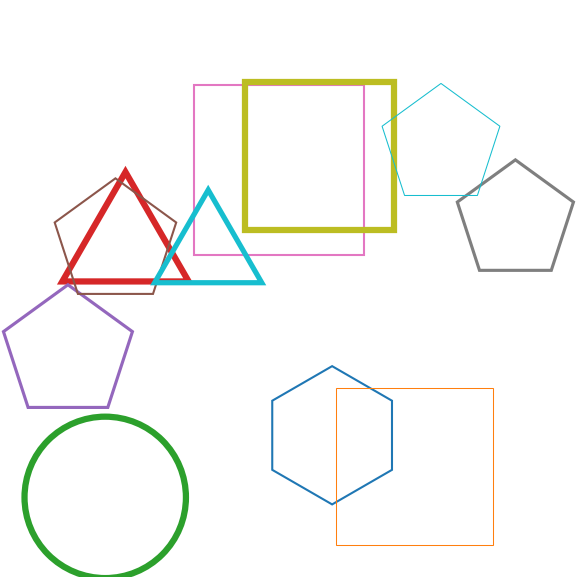[{"shape": "hexagon", "thickness": 1, "radius": 0.6, "center": [0.575, 0.245]}, {"shape": "square", "thickness": 0.5, "radius": 0.68, "center": [0.718, 0.192]}, {"shape": "circle", "thickness": 3, "radius": 0.7, "center": [0.182, 0.138]}, {"shape": "triangle", "thickness": 3, "radius": 0.63, "center": [0.217, 0.575]}, {"shape": "pentagon", "thickness": 1.5, "radius": 0.59, "center": [0.118, 0.389]}, {"shape": "pentagon", "thickness": 1, "radius": 0.55, "center": [0.2, 0.58]}, {"shape": "square", "thickness": 1, "radius": 0.74, "center": [0.483, 0.704]}, {"shape": "pentagon", "thickness": 1.5, "radius": 0.53, "center": [0.892, 0.617]}, {"shape": "square", "thickness": 3, "radius": 0.64, "center": [0.554, 0.729]}, {"shape": "pentagon", "thickness": 0.5, "radius": 0.54, "center": [0.764, 0.747]}, {"shape": "triangle", "thickness": 2.5, "radius": 0.54, "center": [0.361, 0.563]}]